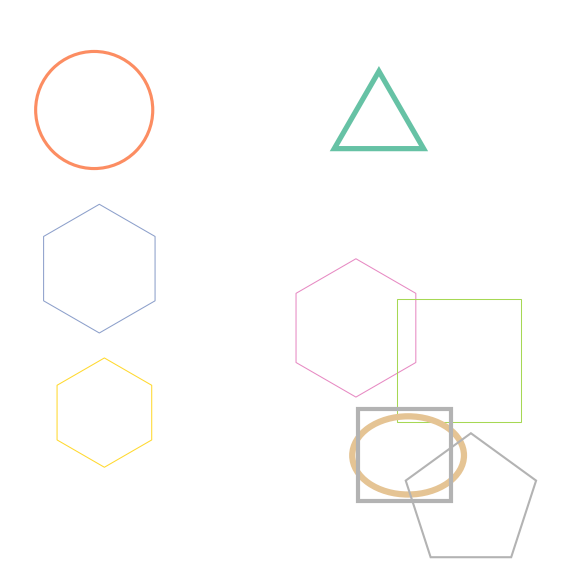[{"shape": "triangle", "thickness": 2.5, "radius": 0.45, "center": [0.656, 0.786]}, {"shape": "circle", "thickness": 1.5, "radius": 0.51, "center": [0.163, 0.809]}, {"shape": "hexagon", "thickness": 0.5, "radius": 0.56, "center": [0.172, 0.534]}, {"shape": "hexagon", "thickness": 0.5, "radius": 0.6, "center": [0.616, 0.431]}, {"shape": "square", "thickness": 0.5, "radius": 0.53, "center": [0.795, 0.375]}, {"shape": "hexagon", "thickness": 0.5, "radius": 0.47, "center": [0.181, 0.285]}, {"shape": "oval", "thickness": 3, "radius": 0.48, "center": [0.707, 0.211]}, {"shape": "square", "thickness": 2, "radius": 0.4, "center": [0.7, 0.211]}, {"shape": "pentagon", "thickness": 1, "radius": 0.59, "center": [0.815, 0.13]}]